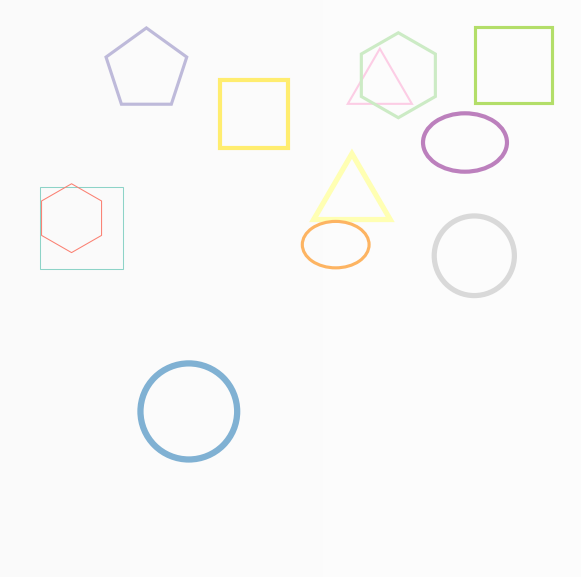[{"shape": "square", "thickness": 0.5, "radius": 0.36, "center": [0.14, 0.605]}, {"shape": "triangle", "thickness": 2.5, "radius": 0.38, "center": [0.605, 0.657]}, {"shape": "pentagon", "thickness": 1.5, "radius": 0.37, "center": [0.252, 0.878]}, {"shape": "hexagon", "thickness": 0.5, "radius": 0.3, "center": [0.123, 0.621]}, {"shape": "circle", "thickness": 3, "radius": 0.42, "center": [0.325, 0.287]}, {"shape": "oval", "thickness": 1.5, "radius": 0.29, "center": [0.578, 0.576]}, {"shape": "square", "thickness": 1.5, "radius": 0.33, "center": [0.883, 0.887]}, {"shape": "triangle", "thickness": 1, "radius": 0.32, "center": [0.653, 0.851]}, {"shape": "circle", "thickness": 2.5, "radius": 0.34, "center": [0.816, 0.556]}, {"shape": "oval", "thickness": 2, "radius": 0.36, "center": [0.8, 0.752]}, {"shape": "hexagon", "thickness": 1.5, "radius": 0.37, "center": [0.685, 0.869]}, {"shape": "square", "thickness": 2, "radius": 0.29, "center": [0.437, 0.801]}]